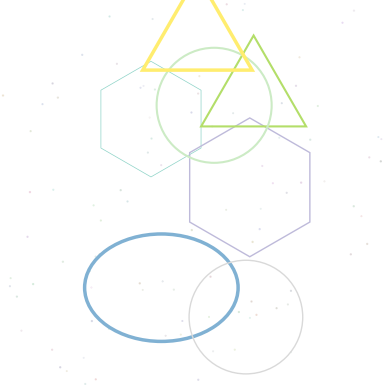[{"shape": "hexagon", "thickness": 0.5, "radius": 0.75, "center": [0.392, 0.691]}, {"shape": "hexagon", "thickness": 1, "radius": 0.9, "center": [0.649, 0.513]}, {"shape": "oval", "thickness": 2.5, "radius": 1.0, "center": [0.419, 0.253]}, {"shape": "triangle", "thickness": 1.5, "radius": 0.79, "center": [0.659, 0.75]}, {"shape": "circle", "thickness": 1, "radius": 0.74, "center": [0.639, 0.176]}, {"shape": "circle", "thickness": 1.5, "radius": 0.75, "center": [0.556, 0.726]}, {"shape": "triangle", "thickness": 2.5, "radius": 0.82, "center": [0.513, 0.9]}]